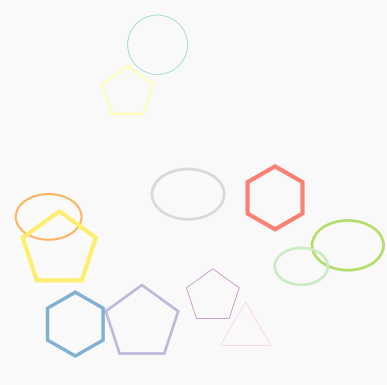[{"shape": "circle", "thickness": 0.5, "radius": 0.39, "center": [0.407, 0.884]}, {"shape": "pentagon", "thickness": 1.5, "radius": 0.34, "center": [0.329, 0.76]}, {"shape": "pentagon", "thickness": 2, "radius": 0.49, "center": [0.366, 0.161]}, {"shape": "hexagon", "thickness": 3, "radius": 0.41, "center": [0.71, 0.486]}, {"shape": "hexagon", "thickness": 2.5, "radius": 0.41, "center": [0.194, 0.158]}, {"shape": "oval", "thickness": 1.5, "radius": 0.42, "center": [0.125, 0.437]}, {"shape": "oval", "thickness": 2, "radius": 0.46, "center": [0.898, 0.363]}, {"shape": "triangle", "thickness": 0.5, "radius": 0.38, "center": [0.634, 0.14]}, {"shape": "oval", "thickness": 2, "radius": 0.47, "center": [0.485, 0.496]}, {"shape": "pentagon", "thickness": 0.5, "radius": 0.36, "center": [0.549, 0.23]}, {"shape": "oval", "thickness": 2, "radius": 0.34, "center": [0.778, 0.308]}, {"shape": "pentagon", "thickness": 3, "radius": 0.5, "center": [0.153, 0.352]}]